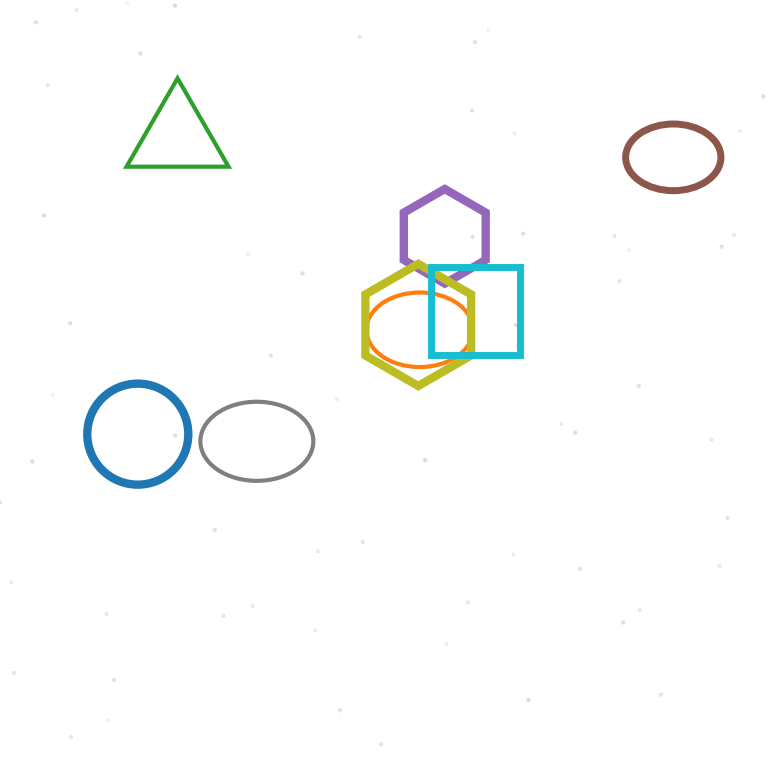[{"shape": "circle", "thickness": 3, "radius": 0.33, "center": [0.179, 0.436]}, {"shape": "oval", "thickness": 1.5, "radius": 0.35, "center": [0.545, 0.572]}, {"shape": "triangle", "thickness": 1.5, "radius": 0.38, "center": [0.231, 0.822]}, {"shape": "hexagon", "thickness": 3, "radius": 0.31, "center": [0.578, 0.693]}, {"shape": "oval", "thickness": 2.5, "radius": 0.31, "center": [0.874, 0.796]}, {"shape": "oval", "thickness": 1.5, "radius": 0.37, "center": [0.334, 0.427]}, {"shape": "hexagon", "thickness": 3, "radius": 0.4, "center": [0.543, 0.578]}, {"shape": "square", "thickness": 2.5, "radius": 0.29, "center": [0.617, 0.596]}]